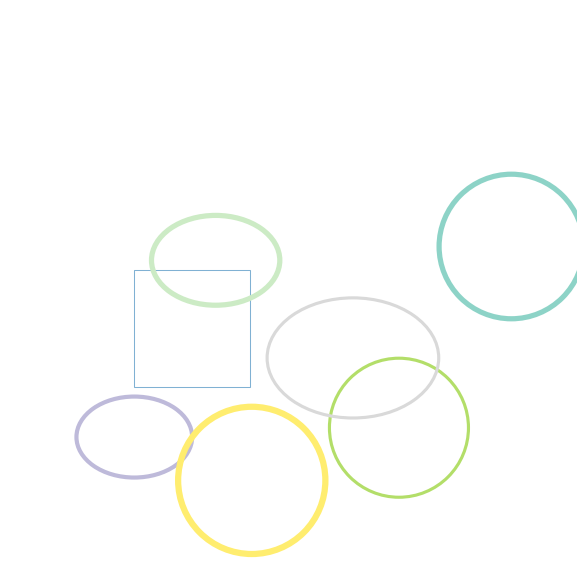[{"shape": "circle", "thickness": 2.5, "radius": 0.63, "center": [0.885, 0.572]}, {"shape": "oval", "thickness": 2, "radius": 0.5, "center": [0.233, 0.242]}, {"shape": "square", "thickness": 0.5, "radius": 0.5, "center": [0.333, 0.43]}, {"shape": "circle", "thickness": 1.5, "radius": 0.6, "center": [0.691, 0.258]}, {"shape": "oval", "thickness": 1.5, "radius": 0.74, "center": [0.611, 0.379]}, {"shape": "oval", "thickness": 2.5, "radius": 0.56, "center": [0.373, 0.548]}, {"shape": "circle", "thickness": 3, "radius": 0.64, "center": [0.436, 0.167]}]